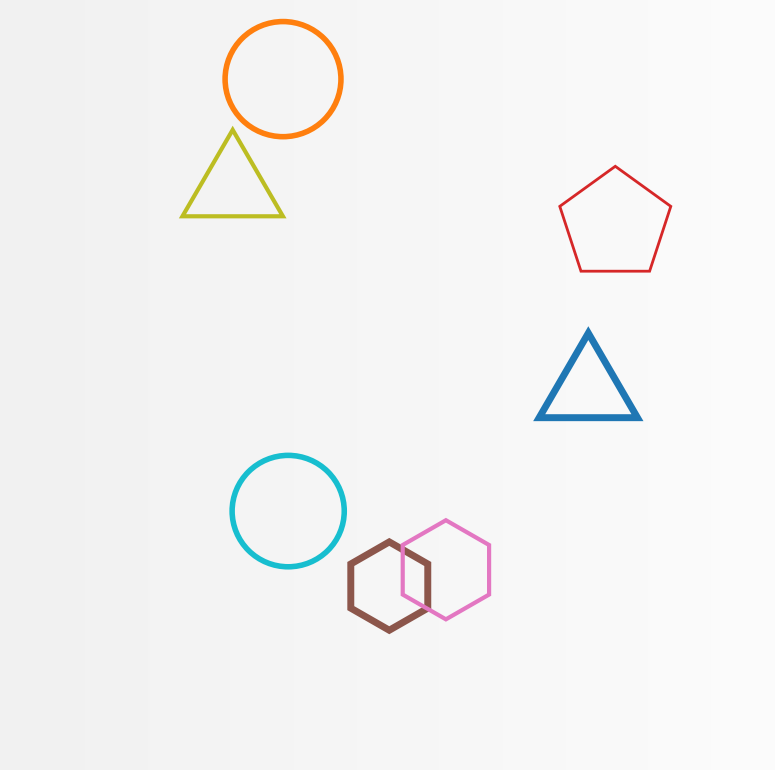[{"shape": "triangle", "thickness": 2.5, "radius": 0.37, "center": [0.759, 0.494]}, {"shape": "circle", "thickness": 2, "radius": 0.37, "center": [0.365, 0.897]}, {"shape": "pentagon", "thickness": 1, "radius": 0.38, "center": [0.794, 0.709]}, {"shape": "hexagon", "thickness": 2.5, "radius": 0.29, "center": [0.502, 0.239]}, {"shape": "hexagon", "thickness": 1.5, "radius": 0.32, "center": [0.575, 0.26]}, {"shape": "triangle", "thickness": 1.5, "radius": 0.37, "center": [0.3, 0.757]}, {"shape": "circle", "thickness": 2, "radius": 0.36, "center": [0.372, 0.336]}]